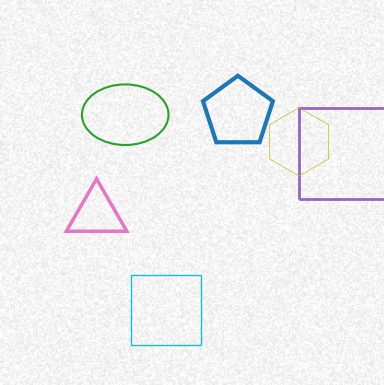[{"shape": "pentagon", "thickness": 3, "radius": 0.48, "center": [0.618, 0.708]}, {"shape": "oval", "thickness": 1.5, "radius": 0.56, "center": [0.325, 0.702]}, {"shape": "square", "thickness": 2, "radius": 0.59, "center": [0.893, 0.601]}, {"shape": "triangle", "thickness": 2.5, "radius": 0.45, "center": [0.251, 0.445]}, {"shape": "hexagon", "thickness": 0.5, "radius": 0.44, "center": [0.777, 0.632]}, {"shape": "square", "thickness": 1, "radius": 0.46, "center": [0.431, 0.195]}]